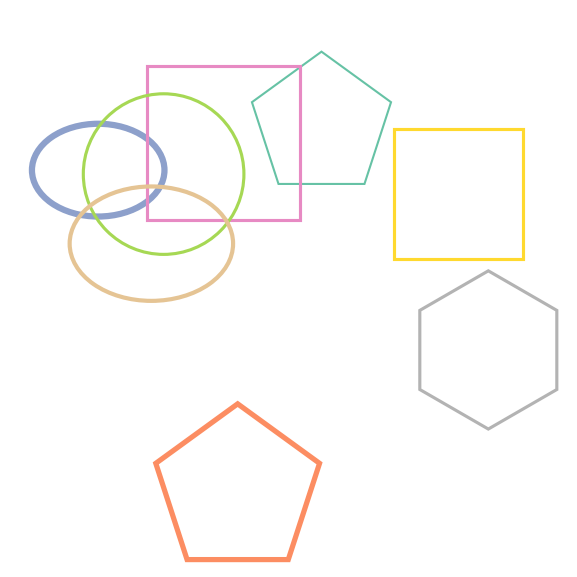[{"shape": "pentagon", "thickness": 1, "radius": 0.63, "center": [0.557, 0.783]}, {"shape": "pentagon", "thickness": 2.5, "radius": 0.75, "center": [0.412, 0.151]}, {"shape": "oval", "thickness": 3, "radius": 0.57, "center": [0.17, 0.705]}, {"shape": "square", "thickness": 1.5, "radius": 0.66, "center": [0.387, 0.752]}, {"shape": "circle", "thickness": 1.5, "radius": 0.7, "center": [0.283, 0.698]}, {"shape": "square", "thickness": 1.5, "radius": 0.56, "center": [0.793, 0.663]}, {"shape": "oval", "thickness": 2, "radius": 0.71, "center": [0.262, 0.577]}, {"shape": "hexagon", "thickness": 1.5, "radius": 0.68, "center": [0.846, 0.393]}]